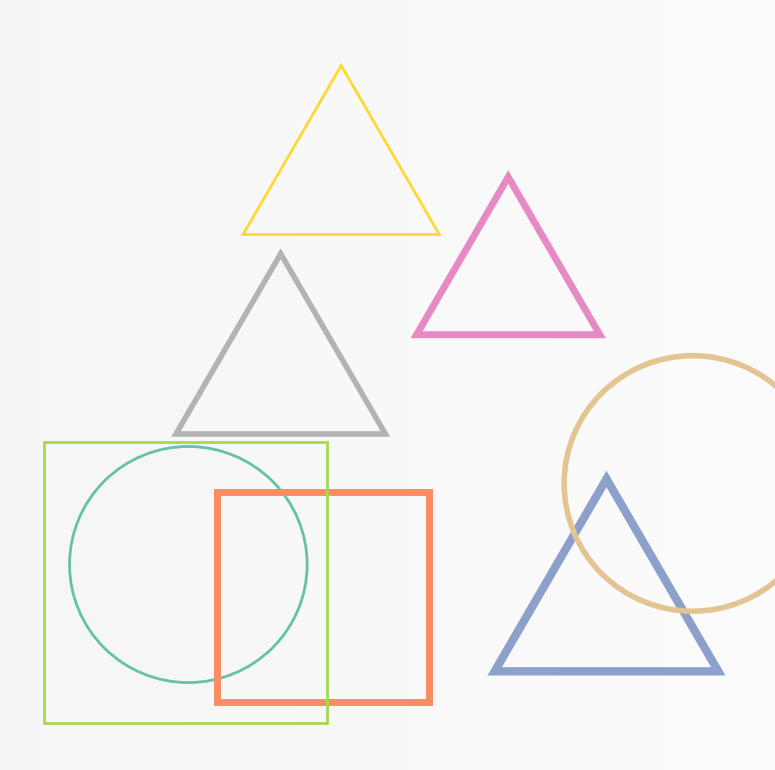[{"shape": "circle", "thickness": 1, "radius": 0.77, "center": [0.243, 0.267]}, {"shape": "square", "thickness": 2.5, "radius": 0.68, "center": [0.417, 0.225]}, {"shape": "triangle", "thickness": 3, "radius": 0.83, "center": [0.783, 0.211]}, {"shape": "triangle", "thickness": 2.5, "radius": 0.68, "center": [0.656, 0.634]}, {"shape": "square", "thickness": 1, "radius": 0.91, "center": [0.239, 0.244]}, {"shape": "triangle", "thickness": 1, "radius": 0.73, "center": [0.44, 0.769]}, {"shape": "circle", "thickness": 2, "radius": 0.83, "center": [0.894, 0.372]}, {"shape": "triangle", "thickness": 2, "radius": 0.78, "center": [0.362, 0.514]}]